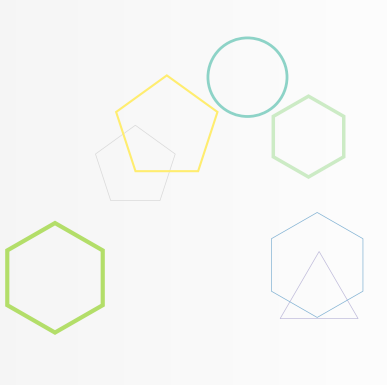[{"shape": "circle", "thickness": 2, "radius": 0.51, "center": [0.639, 0.799]}, {"shape": "triangle", "thickness": 0.5, "radius": 0.58, "center": [0.824, 0.231]}, {"shape": "hexagon", "thickness": 0.5, "radius": 0.68, "center": [0.819, 0.312]}, {"shape": "hexagon", "thickness": 3, "radius": 0.71, "center": [0.142, 0.278]}, {"shape": "pentagon", "thickness": 0.5, "radius": 0.54, "center": [0.349, 0.566]}, {"shape": "hexagon", "thickness": 2.5, "radius": 0.52, "center": [0.796, 0.645]}, {"shape": "pentagon", "thickness": 1.5, "radius": 0.69, "center": [0.43, 0.667]}]